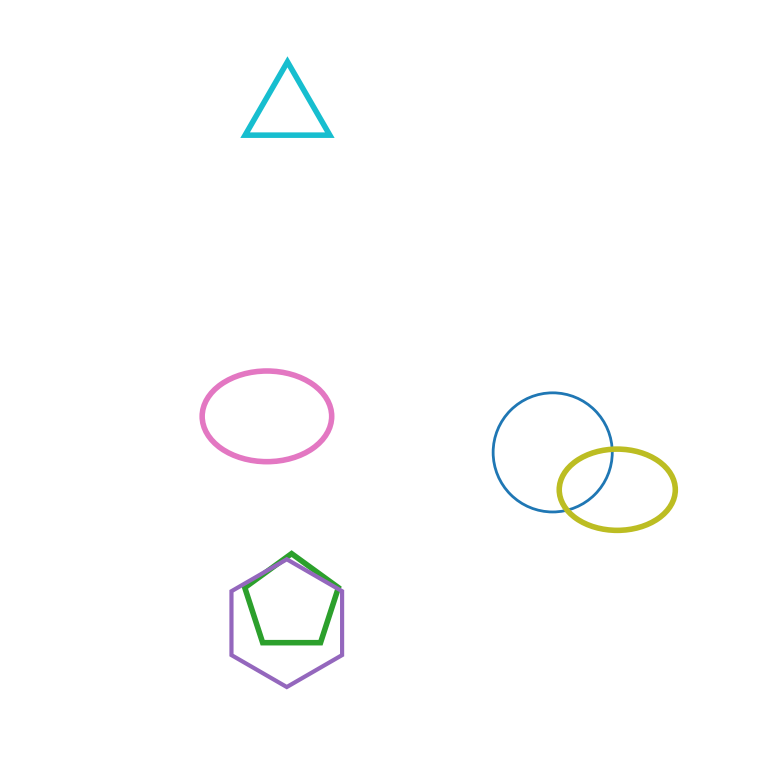[{"shape": "circle", "thickness": 1, "radius": 0.39, "center": [0.718, 0.412]}, {"shape": "pentagon", "thickness": 2, "radius": 0.32, "center": [0.379, 0.217]}, {"shape": "hexagon", "thickness": 1.5, "radius": 0.41, "center": [0.372, 0.191]}, {"shape": "oval", "thickness": 2, "radius": 0.42, "center": [0.347, 0.459]}, {"shape": "oval", "thickness": 2, "radius": 0.38, "center": [0.802, 0.364]}, {"shape": "triangle", "thickness": 2, "radius": 0.32, "center": [0.373, 0.856]}]